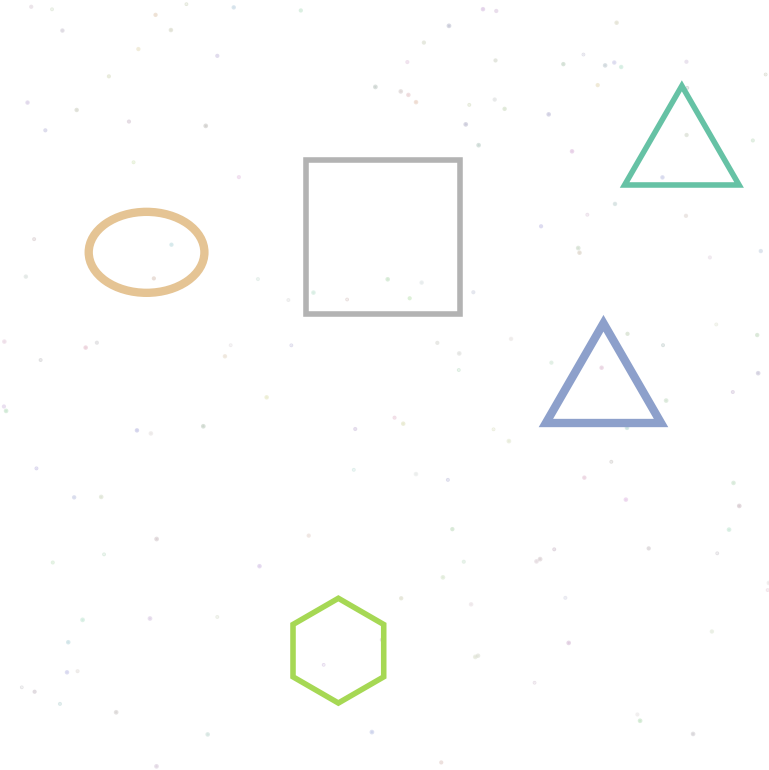[{"shape": "triangle", "thickness": 2, "radius": 0.43, "center": [0.886, 0.803]}, {"shape": "triangle", "thickness": 3, "radius": 0.43, "center": [0.784, 0.494]}, {"shape": "hexagon", "thickness": 2, "radius": 0.34, "center": [0.439, 0.155]}, {"shape": "oval", "thickness": 3, "radius": 0.38, "center": [0.19, 0.672]}, {"shape": "square", "thickness": 2, "radius": 0.5, "center": [0.497, 0.693]}]